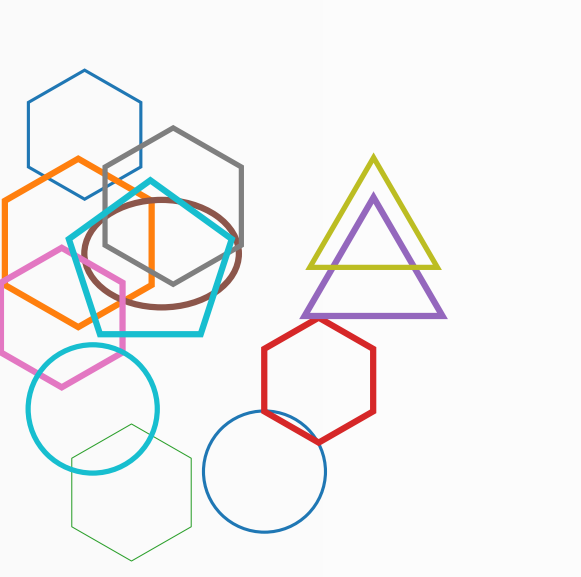[{"shape": "hexagon", "thickness": 1.5, "radius": 0.56, "center": [0.146, 0.766]}, {"shape": "circle", "thickness": 1.5, "radius": 0.52, "center": [0.455, 0.183]}, {"shape": "hexagon", "thickness": 3, "radius": 0.73, "center": [0.135, 0.579]}, {"shape": "hexagon", "thickness": 0.5, "radius": 0.59, "center": [0.226, 0.146]}, {"shape": "hexagon", "thickness": 3, "radius": 0.54, "center": [0.548, 0.341]}, {"shape": "triangle", "thickness": 3, "radius": 0.68, "center": [0.643, 0.52]}, {"shape": "oval", "thickness": 3, "radius": 0.66, "center": [0.278, 0.56]}, {"shape": "hexagon", "thickness": 3, "radius": 0.6, "center": [0.106, 0.449]}, {"shape": "hexagon", "thickness": 2.5, "radius": 0.68, "center": [0.298, 0.642]}, {"shape": "triangle", "thickness": 2.5, "radius": 0.63, "center": [0.643, 0.6]}, {"shape": "circle", "thickness": 2.5, "radius": 0.56, "center": [0.159, 0.291]}, {"shape": "pentagon", "thickness": 3, "radius": 0.74, "center": [0.259, 0.54]}]